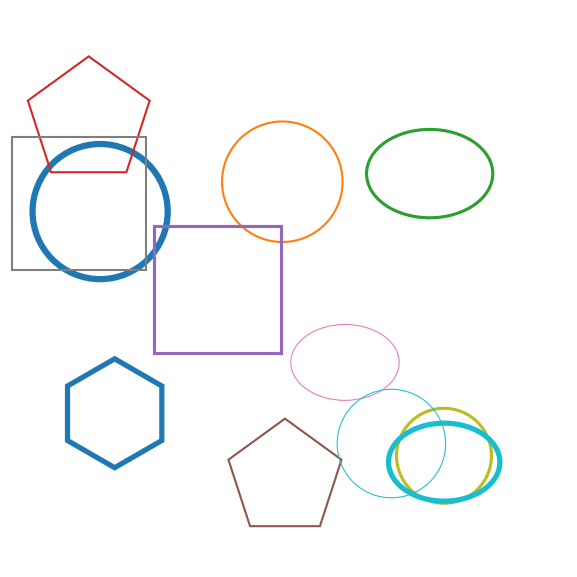[{"shape": "circle", "thickness": 3, "radius": 0.59, "center": [0.173, 0.633]}, {"shape": "hexagon", "thickness": 2.5, "radius": 0.47, "center": [0.199, 0.284]}, {"shape": "circle", "thickness": 1, "radius": 0.52, "center": [0.489, 0.684]}, {"shape": "oval", "thickness": 1.5, "radius": 0.55, "center": [0.744, 0.699]}, {"shape": "pentagon", "thickness": 1, "radius": 0.55, "center": [0.154, 0.791]}, {"shape": "square", "thickness": 1.5, "radius": 0.55, "center": [0.377, 0.497]}, {"shape": "pentagon", "thickness": 1, "radius": 0.51, "center": [0.493, 0.171]}, {"shape": "oval", "thickness": 0.5, "radius": 0.47, "center": [0.597, 0.372]}, {"shape": "square", "thickness": 1, "radius": 0.58, "center": [0.137, 0.646]}, {"shape": "circle", "thickness": 1.5, "radius": 0.41, "center": [0.769, 0.21]}, {"shape": "oval", "thickness": 2.5, "radius": 0.48, "center": [0.769, 0.199]}, {"shape": "circle", "thickness": 0.5, "radius": 0.47, "center": [0.678, 0.231]}]